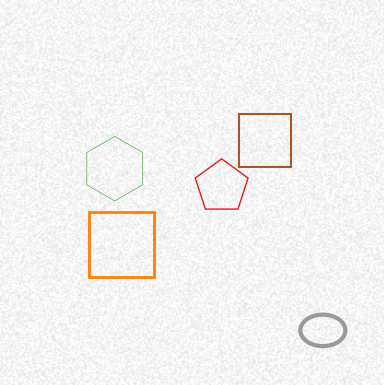[{"shape": "pentagon", "thickness": 1, "radius": 0.36, "center": [0.576, 0.515]}, {"shape": "hexagon", "thickness": 0.5, "radius": 0.42, "center": [0.298, 0.562]}, {"shape": "square", "thickness": 2, "radius": 0.42, "center": [0.316, 0.365]}, {"shape": "square", "thickness": 1.5, "radius": 0.34, "center": [0.688, 0.635]}, {"shape": "oval", "thickness": 3, "radius": 0.29, "center": [0.839, 0.142]}]